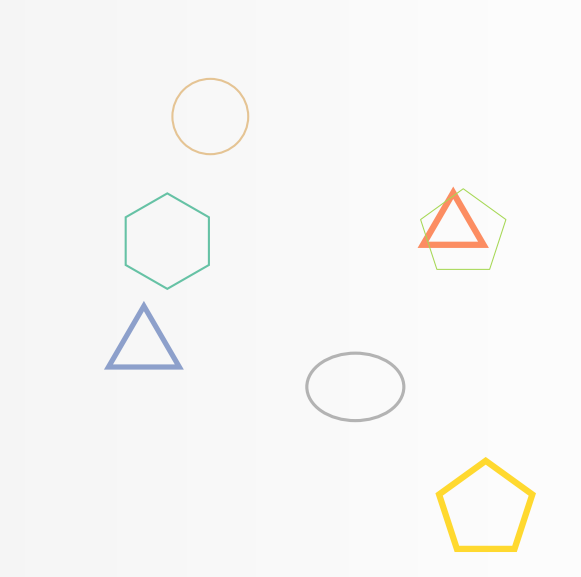[{"shape": "hexagon", "thickness": 1, "radius": 0.41, "center": [0.288, 0.582]}, {"shape": "triangle", "thickness": 3, "radius": 0.3, "center": [0.78, 0.605]}, {"shape": "triangle", "thickness": 2.5, "radius": 0.35, "center": [0.248, 0.399]}, {"shape": "pentagon", "thickness": 0.5, "radius": 0.39, "center": [0.797, 0.595]}, {"shape": "pentagon", "thickness": 3, "radius": 0.42, "center": [0.836, 0.117]}, {"shape": "circle", "thickness": 1, "radius": 0.33, "center": [0.362, 0.797]}, {"shape": "oval", "thickness": 1.5, "radius": 0.42, "center": [0.611, 0.329]}]